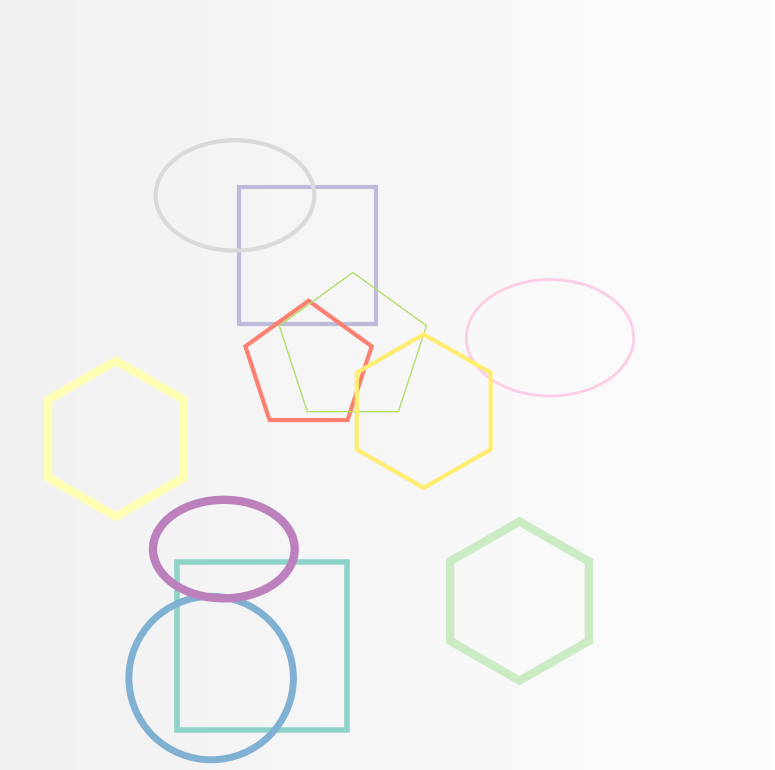[{"shape": "square", "thickness": 2, "radius": 0.55, "center": [0.338, 0.161]}, {"shape": "hexagon", "thickness": 3, "radius": 0.51, "center": [0.15, 0.43]}, {"shape": "square", "thickness": 1.5, "radius": 0.44, "center": [0.397, 0.668]}, {"shape": "pentagon", "thickness": 1.5, "radius": 0.43, "center": [0.398, 0.524]}, {"shape": "circle", "thickness": 2.5, "radius": 0.53, "center": [0.272, 0.119]}, {"shape": "pentagon", "thickness": 0.5, "radius": 0.5, "center": [0.455, 0.546]}, {"shape": "oval", "thickness": 1, "radius": 0.54, "center": [0.71, 0.561]}, {"shape": "oval", "thickness": 1.5, "radius": 0.51, "center": [0.303, 0.746]}, {"shape": "oval", "thickness": 3, "radius": 0.46, "center": [0.289, 0.287]}, {"shape": "hexagon", "thickness": 3, "radius": 0.52, "center": [0.67, 0.219]}, {"shape": "hexagon", "thickness": 1.5, "radius": 0.5, "center": [0.547, 0.466]}]